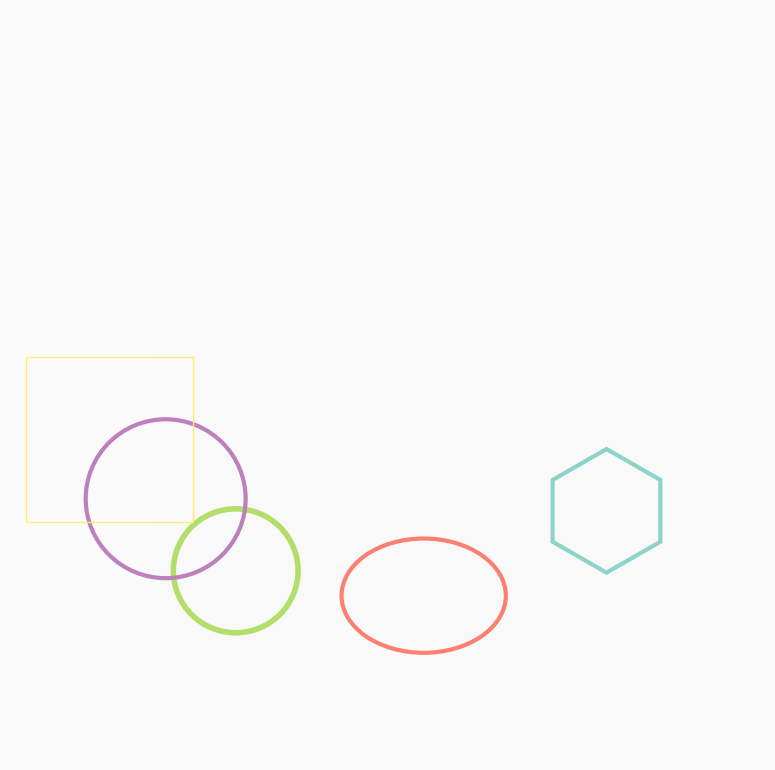[{"shape": "hexagon", "thickness": 1.5, "radius": 0.4, "center": [0.783, 0.337]}, {"shape": "oval", "thickness": 1.5, "radius": 0.53, "center": [0.547, 0.226]}, {"shape": "circle", "thickness": 2, "radius": 0.4, "center": [0.304, 0.259]}, {"shape": "circle", "thickness": 1.5, "radius": 0.52, "center": [0.214, 0.352]}, {"shape": "square", "thickness": 0.5, "radius": 0.54, "center": [0.141, 0.429]}]